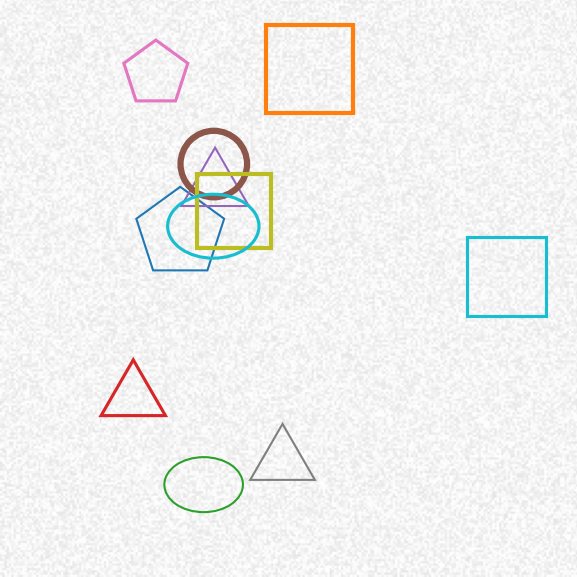[{"shape": "pentagon", "thickness": 1, "radius": 0.4, "center": [0.312, 0.596]}, {"shape": "square", "thickness": 2, "radius": 0.38, "center": [0.536, 0.88]}, {"shape": "oval", "thickness": 1, "radius": 0.34, "center": [0.353, 0.16]}, {"shape": "triangle", "thickness": 1.5, "radius": 0.32, "center": [0.231, 0.312]}, {"shape": "triangle", "thickness": 1, "radius": 0.34, "center": [0.372, 0.676]}, {"shape": "circle", "thickness": 3, "radius": 0.29, "center": [0.37, 0.715]}, {"shape": "pentagon", "thickness": 1.5, "radius": 0.29, "center": [0.27, 0.872]}, {"shape": "triangle", "thickness": 1, "radius": 0.32, "center": [0.489, 0.2]}, {"shape": "square", "thickness": 2, "radius": 0.32, "center": [0.405, 0.634]}, {"shape": "oval", "thickness": 1.5, "radius": 0.4, "center": [0.369, 0.607]}, {"shape": "square", "thickness": 1.5, "radius": 0.34, "center": [0.877, 0.52]}]